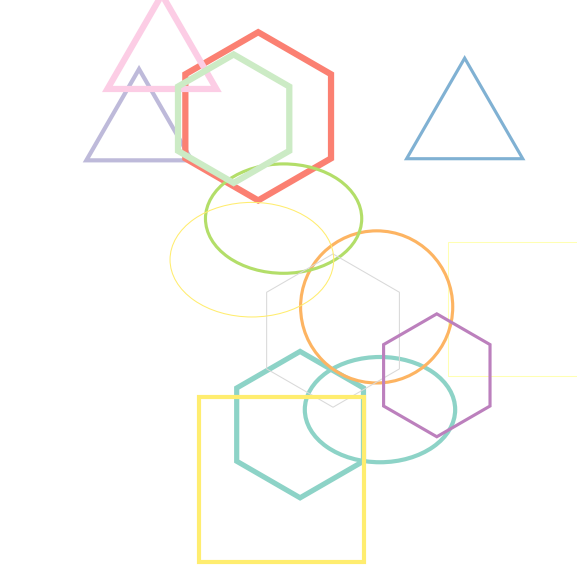[{"shape": "hexagon", "thickness": 2.5, "radius": 0.63, "center": [0.52, 0.264]}, {"shape": "oval", "thickness": 2, "radius": 0.65, "center": [0.658, 0.29]}, {"shape": "square", "thickness": 0.5, "radius": 0.58, "center": [0.893, 0.464]}, {"shape": "triangle", "thickness": 2, "radius": 0.53, "center": [0.241, 0.774]}, {"shape": "hexagon", "thickness": 3, "radius": 0.73, "center": [0.447, 0.798]}, {"shape": "triangle", "thickness": 1.5, "radius": 0.58, "center": [0.805, 0.782]}, {"shape": "circle", "thickness": 1.5, "radius": 0.66, "center": [0.652, 0.468]}, {"shape": "oval", "thickness": 1.5, "radius": 0.68, "center": [0.491, 0.621]}, {"shape": "triangle", "thickness": 3, "radius": 0.54, "center": [0.28, 0.9]}, {"shape": "hexagon", "thickness": 0.5, "radius": 0.66, "center": [0.577, 0.427]}, {"shape": "hexagon", "thickness": 1.5, "radius": 0.53, "center": [0.756, 0.349]}, {"shape": "hexagon", "thickness": 3, "radius": 0.56, "center": [0.405, 0.794]}, {"shape": "oval", "thickness": 0.5, "radius": 0.71, "center": [0.436, 0.549]}, {"shape": "square", "thickness": 2, "radius": 0.72, "center": [0.487, 0.168]}]